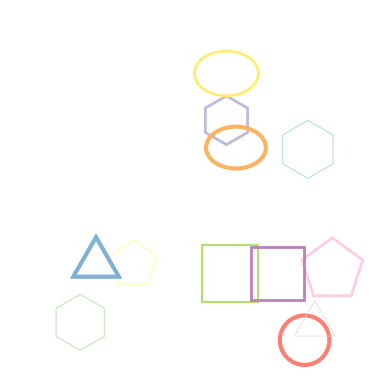[{"shape": "hexagon", "thickness": 0.5, "radius": 0.38, "center": [0.8, 0.612]}, {"shape": "pentagon", "thickness": 1, "radius": 0.32, "center": [0.348, 0.314]}, {"shape": "hexagon", "thickness": 2, "radius": 0.32, "center": [0.588, 0.688]}, {"shape": "circle", "thickness": 3, "radius": 0.32, "center": [0.791, 0.116]}, {"shape": "triangle", "thickness": 3, "radius": 0.34, "center": [0.249, 0.315]}, {"shape": "oval", "thickness": 3, "radius": 0.39, "center": [0.613, 0.617]}, {"shape": "square", "thickness": 1.5, "radius": 0.36, "center": [0.597, 0.289]}, {"shape": "pentagon", "thickness": 2, "radius": 0.42, "center": [0.863, 0.299]}, {"shape": "triangle", "thickness": 0.5, "radius": 0.31, "center": [0.818, 0.158]}, {"shape": "square", "thickness": 2, "radius": 0.35, "center": [0.721, 0.29]}, {"shape": "hexagon", "thickness": 1, "radius": 0.36, "center": [0.209, 0.163]}, {"shape": "oval", "thickness": 2, "radius": 0.42, "center": [0.588, 0.809]}]